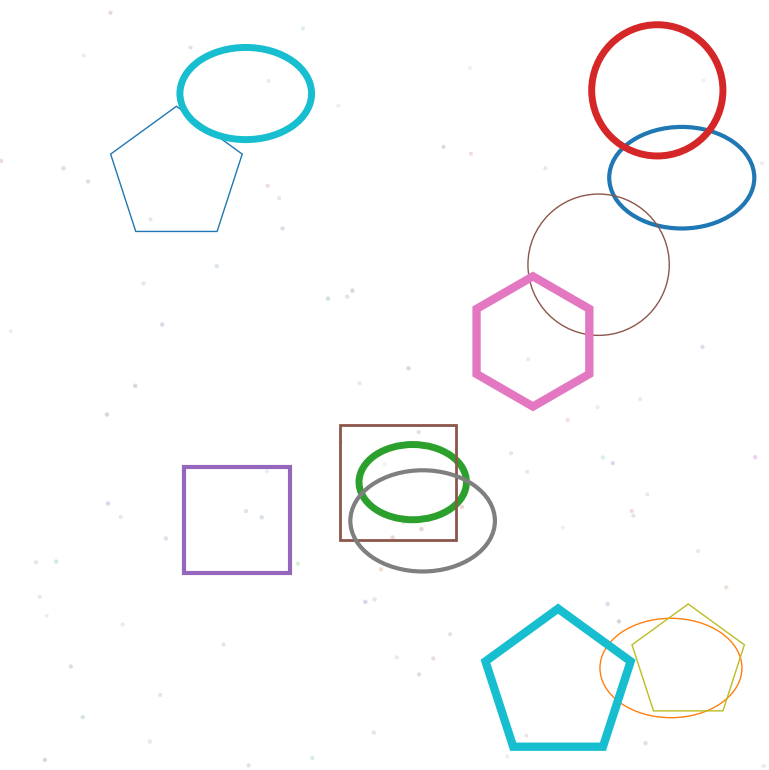[{"shape": "oval", "thickness": 1.5, "radius": 0.47, "center": [0.885, 0.769]}, {"shape": "pentagon", "thickness": 0.5, "radius": 0.45, "center": [0.229, 0.772]}, {"shape": "oval", "thickness": 0.5, "radius": 0.46, "center": [0.871, 0.132]}, {"shape": "oval", "thickness": 2.5, "radius": 0.35, "center": [0.536, 0.374]}, {"shape": "circle", "thickness": 2.5, "radius": 0.43, "center": [0.854, 0.883]}, {"shape": "square", "thickness": 1.5, "radius": 0.34, "center": [0.308, 0.324]}, {"shape": "circle", "thickness": 0.5, "radius": 0.46, "center": [0.777, 0.656]}, {"shape": "square", "thickness": 1, "radius": 0.38, "center": [0.517, 0.373]}, {"shape": "hexagon", "thickness": 3, "radius": 0.42, "center": [0.692, 0.557]}, {"shape": "oval", "thickness": 1.5, "radius": 0.47, "center": [0.549, 0.324]}, {"shape": "pentagon", "thickness": 0.5, "radius": 0.38, "center": [0.894, 0.139]}, {"shape": "pentagon", "thickness": 3, "radius": 0.5, "center": [0.725, 0.11]}, {"shape": "oval", "thickness": 2.5, "radius": 0.43, "center": [0.319, 0.879]}]